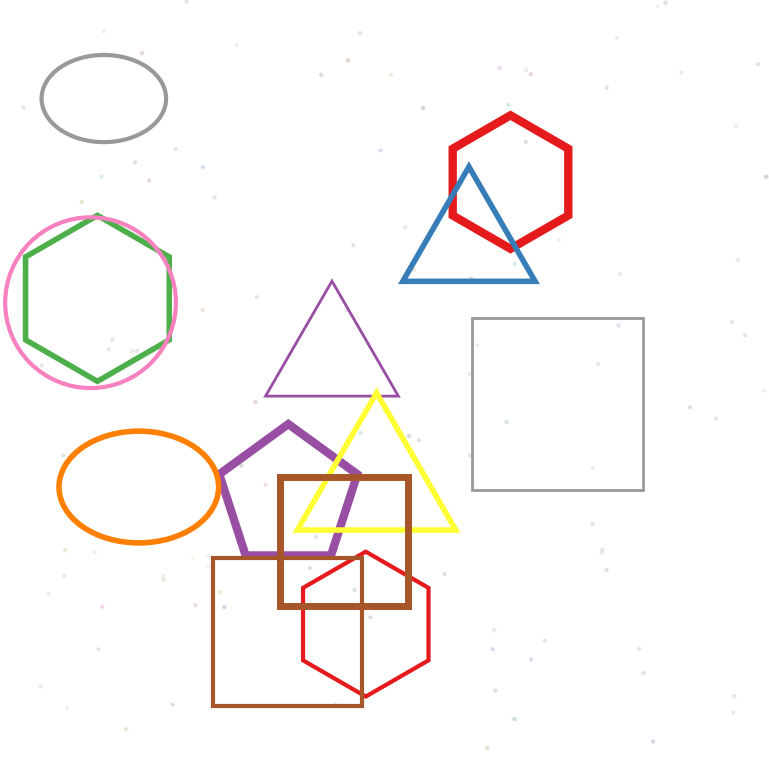[{"shape": "hexagon", "thickness": 1.5, "radius": 0.47, "center": [0.475, 0.189]}, {"shape": "hexagon", "thickness": 3, "radius": 0.43, "center": [0.663, 0.764]}, {"shape": "triangle", "thickness": 2, "radius": 0.5, "center": [0.609, 0.684]}, {"shape": "hexagon", "thickness": 2, "radius": 0.54, "center": [0.126, 0.612]}, {"shape": "triangle", "thickness": 1, "radius": 0.5, "center": [0.431, 0.535]}, {"shape": "pentagon", "thickness": 3, "radius": 0.47, "center": [0.374, 0.355]}, {"shape": "oval", "thickness": 2, "radius": 0.52, "center": [0.18, 0.368]}, {"shape": "triangle", "thickness": 2, "radius": 0.59, "center": [0.489, 0.371]}, {"shape": "square", "thickness": 2.5, "radius": 0.42, "center": [0.447, 0.297]}, {"shape": "square", "thickness": 1.5, "radius": 0.48, "center": [0.374, 0.179]}, {"shape": "circle", "thickness": 1.5, "radius": 0.55, "center": [0.118, 0.607]}, {"shape": "square", "thickness": 1, "radius": 0.56, "center": [0.724, 0.475]}, {"shape": "oval", "thickness": 1.5, "radius": 0.4, "center": [0.135, 0.872]}]